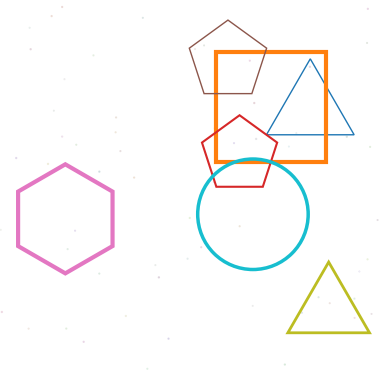[{"shape": "triangle", "thickness": 1, "radius": 0.66, "center": [0.806, 0.716]}, {"shape": "square", "thickness": 3, "radius": 0.72, "center": [0.704, 0.722]}, {"shape": "pentagon", "thickness": 1.5, "radius": 0.51, "center": [0.622, 0.598]}, {"shape": "pentagon", "thickness": 1, "radius": 0.53, "center": [0.592, 0.842]}, {"shape": "hexagon", "thickness": 3, "radius": 0.71, "center": [0.17, 0.432]}, {"shape": "triangle", "thickness": 2, "radius": 0.61, "center": [0.854, 0.197]}, {"shape": "circle", "thickness": 2.5, "radius": 0.72, "center": [0.657, 0.443]}]